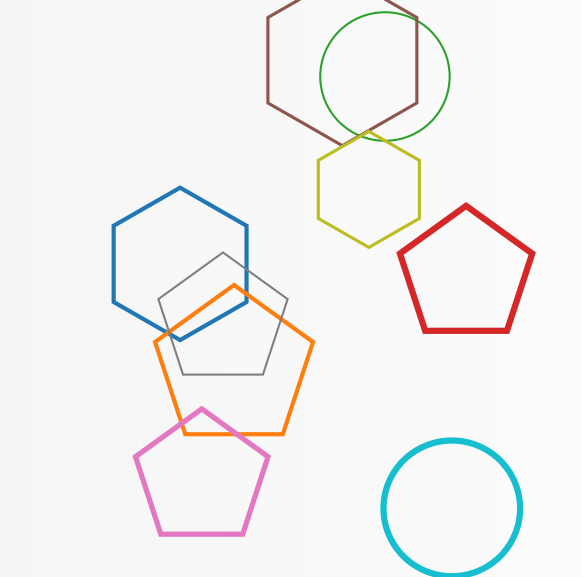[{"shape": "hexagon", "thickness": 2, "radius": 0.66, "center": [0.31, 0.542]}, {"shape": "pentagon", "thickness": 2, "radius": 0.71, "center": [0.403, 0.363]}, {"shape": "circle", "thickness": 1, "radius": 0.56, "center": [0.662, 0.867]}, {"shape": "pentagon", "thickness": 3, "radius": 0.6, "center": [0.802, 0.523]}, {"shape": "hexagon", "thickness": 1.5, "radius": 0.74, "center": [0.589, 0.895]}, {"shape": "pentagon", "thickness": 2.5, "radius": 0.6, "center": [0.347, 0.171]}, {"shape": "pentagon", "thickness": 1, "radius": 0.58, "center": [0.384, 0.445]}, {"shape": "hexagon", "thickness": 1.5, "radius": 0.5, "center": [0.635, 0.671]}, {"shape": "circle", "thickness": 3, "radius": 0.59, "center": [0.777, 0.119]}]